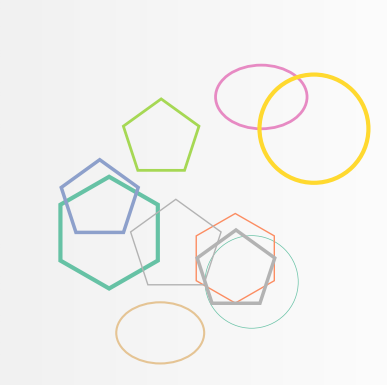[{"shape": "circle", "thickness": 0.5, "radius": 0.6, "center": [0.649, 0.268]}, {"shape": "hexagon", "thickness": 3, "radius": 0.73, "center": [0.282, 0.396]}, {"shape": "hexagon", "thickness": 1, "radius": 0.58, "center": [0.607, 0.329]}, {"shape": "pentagon", "thickness": 2.5, "radius": 0.52, "center": [0.257, 0.481]}, {"shape": "oval", "thickness": 2, "radius": 0.59, "center": [0.674, 0.748]}, {"shape": "pentagon", "thickness": 2, "radius": 0.51, "center": [0.416, 0.641]}, {"shape": "circle", "thickness": 3, "radius": 0.7, "center": [0.81, 0.666]}, {"shape": "oval", "thickness": 1.5, "radius": 0.57, "center": [0.413, 0.135]}, {"shape": "pentagon", "thickness": 2.5, "radius": 0.53, "center": [0.609, 0.297]}, {"shape": "pentagon", "thickness": 1, "radius": 0.61, "center": [0.454, 0.36]}]